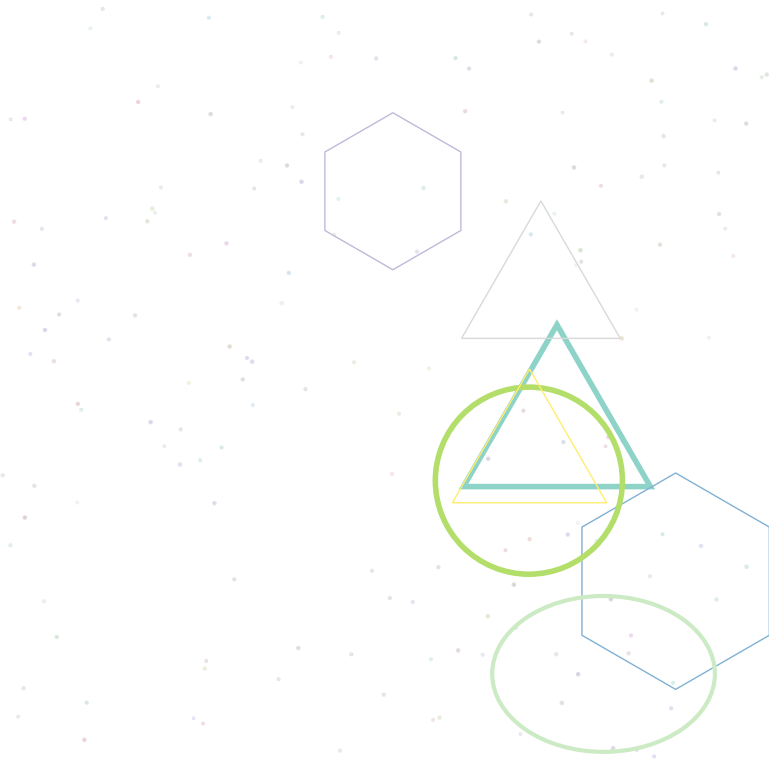[{"shape": "triangle", "thickness": 2, "radius": 0.7, "center": [0.723, 0.438]}, {"shape": "hexagon", "thickness": 0.5, "radius": 0.51, "center": [0.51, 0.752]}, {"shape": "hexagon", "thickness": 0.5, "radius": 0.7, "center": [0.877, 0.245]}, {"shape": "circle", "thickness": 2, "radius": 0.61, "center": [0.687, 0.376]}, {"shape": "triangle", "thickness": 0.5, "radius": 0.59, "center": [0.702, 0.62]}, {"shape": "oval", "thickness": 1.5, "radius": 0.72, "center": [0.784, 0.125]}, {"shape": "triangle", "thickness": 0.5, "radius": 0.58, "center": [0.688, 0.405]}]